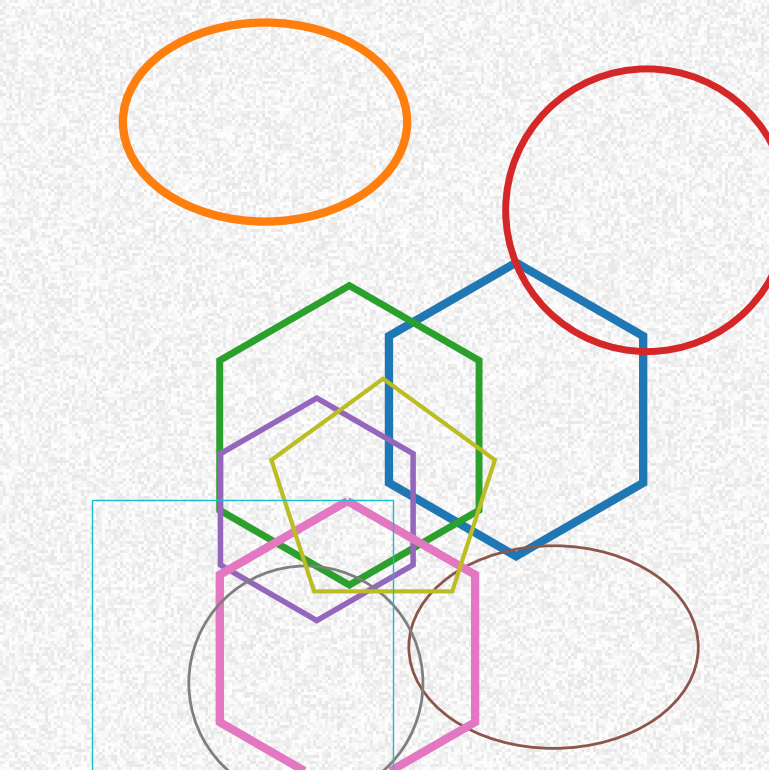[{"shape": "hexagon", "thickness": 3, "radius": 0.95, "center": [0.67, 0.468]}, {"shape": "oval", "thickness": 3, "radius": 0.92, "center": [0.344, 0.841]}, {"shape": "hexagon", "thickness": 2.5, "radius": 0.97, "center": [0.454, 0.435]}, {"shape": "circle", "thickness": 2.5, "radius": 0.92, "center": [0.84, 0.727]}, {"shape": "hexagon", "thickness": 2, "radius": 0.72, "center": [0.411, 0.339]}, {"shape": "oval", "thickness": 1, "radius": 0.94, "center": [0.719, 0.16]}, {"shape": "hexagon", "thickness": 3, "radius": 0.96, "center": [0.451, 0.158]}, {"shape": "circle", "thickness": 1, "radius": 0.76, "center": [0.397, 0.113]}, {"shape": "pentagon", "thickness": 1.5, "radius": 0.76, "center": [0.498, 0.355]}, {"shape": "square", "thickness": 0.5, "radius": 0.98, "center": [0.315, 0.155]}]